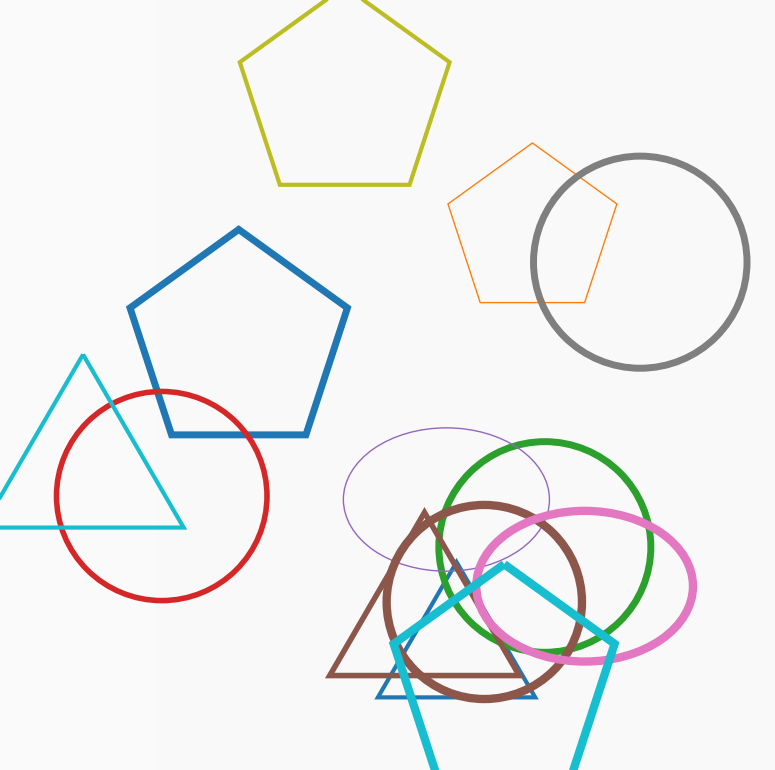[{"shape": "pentagon", "thickness": 2.5, "radius": 0.74, "center": [0.308, 0.555]}, {"shape": "triangle", "thickness": 1.5, "radius": 0.59, "center": [0.589, 0.153]}, {"shape": "pentagon", "thickness": 0.5, "radius": 0.57, "center": [0.687, 0.7]}, {"shape": "circle", "thickness": 2.5, "radius": 0.68, "center": [0.703, 0.29]}, {"shape": "circle", "thickness": 2, "radius": 0.68, "center": [0.209, 0.356]}, {"shape": "oval", "thickness": 0.5, "radius": 0.66, "center": [0.576, 0.351]}, {"shape": "circle", "thickness": 3, "radius": 0.63, "center": [0.625, 0.218]}, {"shape": "triangle", "thickness": 2, "radius": 0.71, "center": [0.548, 0.193]}, {"shape": "oval", "thickness": 3, "radius": 0.7, "center": [0.754, 0.239]}, {"shape": "circle", "thickness": 2.5, "radius": 0.69, "center": [0.826, 0.66]}, {"shape": "pentagon", "thickness": 1.5, "radius": 0.71, "center": [0.445, 0.875]}, {"shape": "pentagon", "thickness": 3, "radius": 0.75, "center": [0.651, 0.117]}, {"shape": "triangle", "thickness": 1.5, "radius": 0.75, "center": [0.107, 0.39]}]